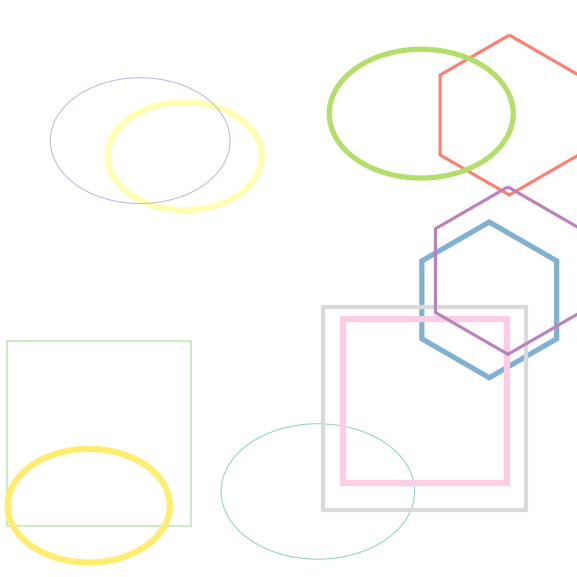[{"shape": "oval", "thickness": 0.5, "radius": 0.84, "center": [0.55, 0.148]}, {"shape": "oval", "thickness": 3, "radius": 0.67, "center": [0.32, 0.729]}, {"shape": "oval", "thickness": 0.5, "radius": 0.78, "center": [0.243, 0.756]}, {"shape": "hexagon", "thickness": 1.5, "radius": 0.69, "center": [0.882, 0.8]}, {"shape": "hexagon", "thickness": 2.5, "radius": 0.67, "center": [0.847, 0.48]}, {"shape": "oval", "thickness": 2.5, "radius": 0.8, "center": [0.729, 0.802]}, {"shape": "square", "thickness": 3, "radius": 0.71, "center": [0.737, 0.305]}, {"shape": "square", "thickness": 2, "radius": 0.88, "center": [0.735, 0.291]}, {"shape": "hexagon", "thickness": 1.5, "radius": 0.72, "center": [0.88, 0.531]}, {"shape": "square", "thickness": 1, "radius": 0.8, "center": [0.171, 0.248]}, {"shape": "oval", "thickness": 3, "radius": 0.7, "center": [0.154, 0.123]}]